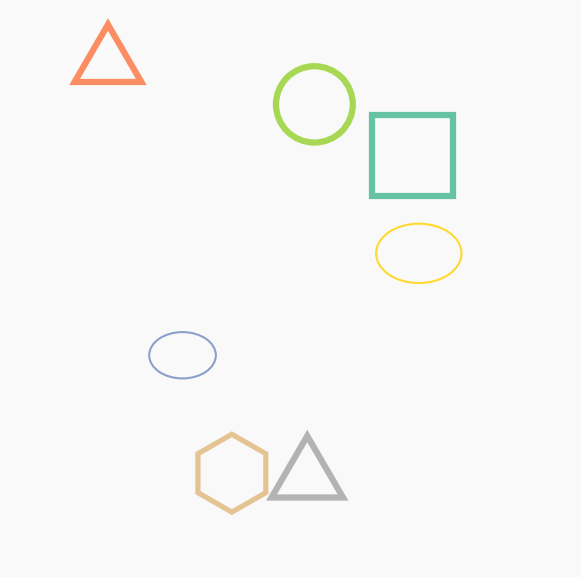[{"shape": "square", "thickness": 3, "radius": 0.35, "center": [0.71, 0.73]}, {"shape": "triangle", "thickness": 3, "radius": 0.33, "center": [0.186, 0.89]}, {"shape": "oval", "thickness": 1, "radius": 0.29, "center": [0.314, 0.384]}, {"shape": "circle", "thickness": 3, "radius": 0.33, "center": [0.541, 0.818]}, {"shape": "oval", "thickness": 1, "radius": 0.37, "center": [0.721, 0.56]}, {"shape": "hexagon", "thickness": 2.5, "radius": 0.34, "center": [0.399, 0.18]}, {"shape": "triangle", "thickness": 3, "radius": 0.36, "center": [0.529, 0.173]}]